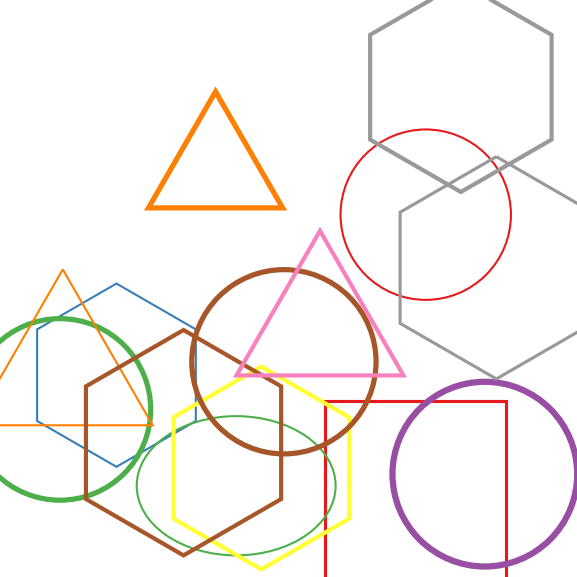[{"shape": "square", "thickness": 1.5, "radius": 0.78, "center": [0.72, 0.149]}, {"shape": "circle", "thickness": 1, "radius": 0.74, "center": [0.737, 0.627]}, {"shape": "hexagon", "thickness": 1, "radius": 0.79, "center": [0.202, 0.349]}, {"shape": "circle", "thickness": 2.5, "radius": 0.79, "center": [0.104, 0.29]}, {"shape": "oval", "thickness": 1, "radius": 0.86, "center": [0.409, 0.158]}, {"shape": "circle", "thickness": 3, "radius": 0.8, "center": [0.84, 0.178]}, {"shape": "triangle", "thickness": 1, "radius": 0.9, "center": [0.109, 0.353]}, {"shape": "triangle", "thickness": 2.5, "radius": 0.67, "center": [0.373, 0.706]}, {"shape": "hexagon", "thickness": 2, "radius": 0.88, "center": [0.453, 0.189]}, {"shape": "circle", "thickness": 2.5, "radius": 0.8, "center": [0.492, 0.373]}, {"shape": "hexagon", "thickness": 2, "radius": 0.98, "center": [0.318, 0.233]}, {"shape": "triangle", "thickness": 2, "radius": 0.83, "center": [0.554, 0.433]}, {"shape": "hexagon", "thickness": 2, "radius": 0.91, "center": [0.798, 0.848]}, {"shape": "hexagon", "thickness": 1.5, "radius": 0.96, "center": [0.859, 0.535]}]